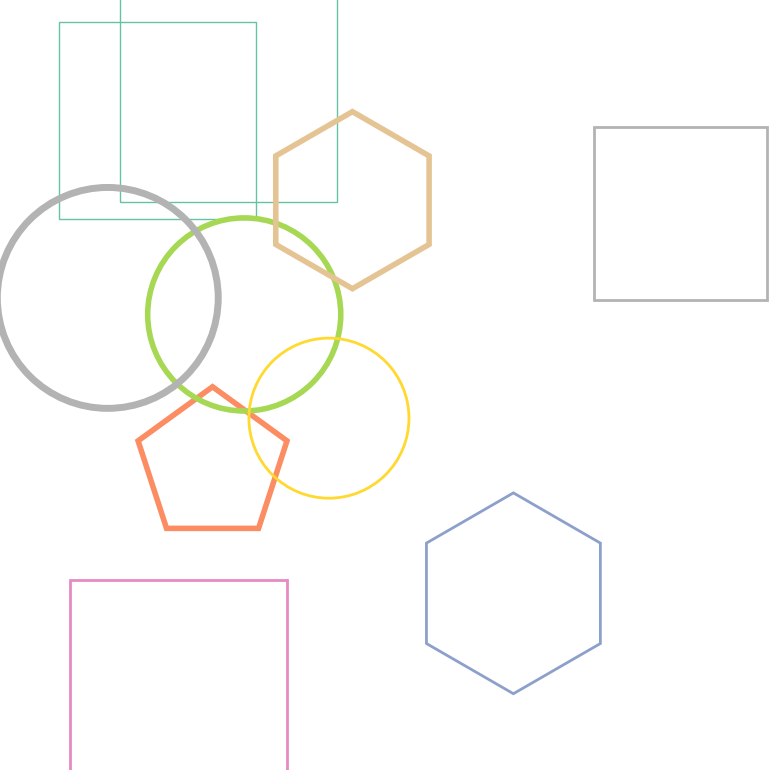[{"shape": "square", "thickness": 0.5, "radius": 0.64, "center": [0.205, 0.844]}, {"shape": "square", "thickness": 0.5, "radius": 0.7, "center": [0.297, 0.878]}, {"shape": "pentagon", "thickness": 2, "radius": 0.51, "center": [0.276, 0.396]}, {"shape": "hexagon", "thickness": 1, "radius": 0.65, "center": [0.667, 0.229]}, {"shape": "square", "thickness": 1, "radius": 0.7, "center": [0.232, 0.107]}, {"shape": "circle", "thickness": 2, "radius": 0.63, "center": [0.317, 0.592]}, {"shape": "circle", "thickness": 1, "radius": 0.52, "center": [0.427, 0.457]}, {"shape": "hexagon", "thickness": 2, "radius": 0.57, "center": [0.458, 0.74]}, {"shape": "circle", "thickness": 2.5, "radius": 0.72, "center": [0.14, 0.613]}, {"shape": "square", "thickness": 1, "radius": 0.56, "center": [0.883, 0.723]}]